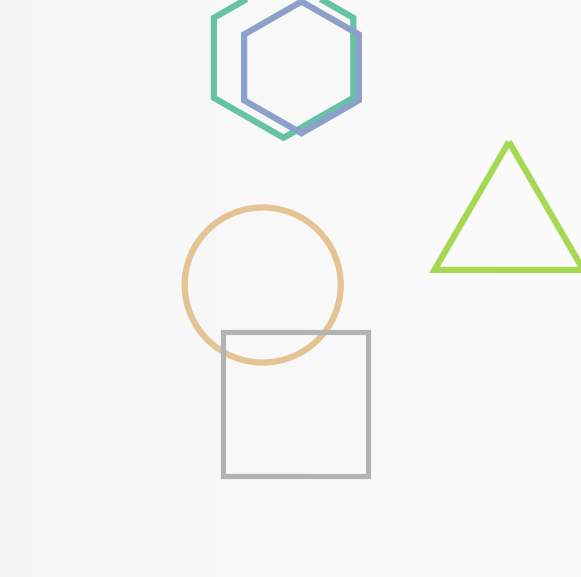[{"shape": "hexagon", "thickness": 3, "radius": 0.69, "center": [0.488, 0.899]}, {"shape": "hexagon", "thickness": 3, "radius": 0.57, "center": [0.519, 0.882]}, {"shape": "triangle", "thickness": 3, "radius": 0.74, "center": [0.876, 0.606]}, {"shape": "circle", "thickness": 3, "radius": 0.67, "center": [0.452, 0.506]}, {"shape": "square", "thickness": 2.5, "radius": 0.62, "center": [0.508, 0.299]}]